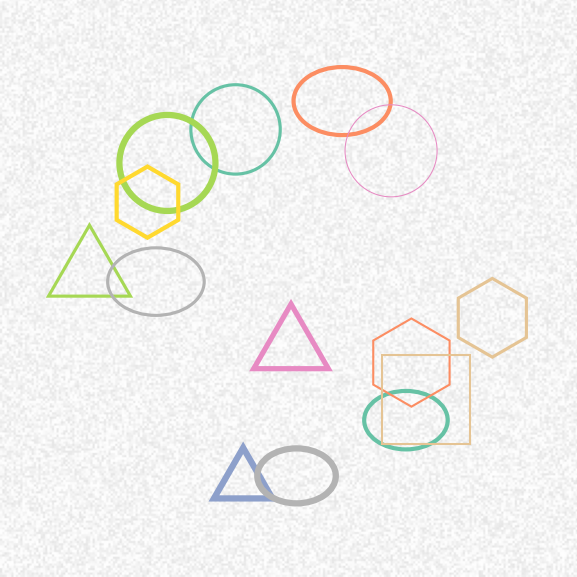[{"shape": "oval", "thickness": 2, "radius": 0.36, "center": [0.703, 0.272]}, {"shape": "circle", "thickness": 1.5, "radius": 0.39, "center": [0.408, 0.775]}, {"shape": "hexagon", "thickness": 1, "radius": 0.38, "center": [0.712, 0.371]}, {"shape": "oval", "thickness": 2, "radius": 0.42, "center": [0.592, 0.824]}, {"shape": "triangle", "thickness": 3, "radius": 0.29, "center": [0.421, 0.165]}, {"shape": "circle", "thickness": 0.5, "radius": 0.4, "center": [0.677, 0.738]}, {"shape": "triangle", "thickness": 2.5, "radius": 0.37, "center": [0.504, 0.398]}, {"shape": "triangle", "thickness": 1.5, "radius": 0.41, "center": [0.155, 0.527]}, {"shape": "circle", "thickness": 3, "radius": 0.42, "center": [0.29, 0.717]}, {"shape": "hexagon", "thickness": 2, "radius": 0.31, "center": [0.255, 0.649]}, {"shape": "square", "thickness": 1, "radius": 0.38, "center": [0.738, 0.308]}, {"shape": "hexagon", "thickness": 1.5, "radius": 0.34, "center": [0.853, 0.449]}, {"shape": "oval", "thickness": 1.5, "radius": 0.42, "center": [0.27, 0.512]}, {"shape": "oval", "thickness": 3, "radius": 0.34, "center": [0.513, 0.175]}]